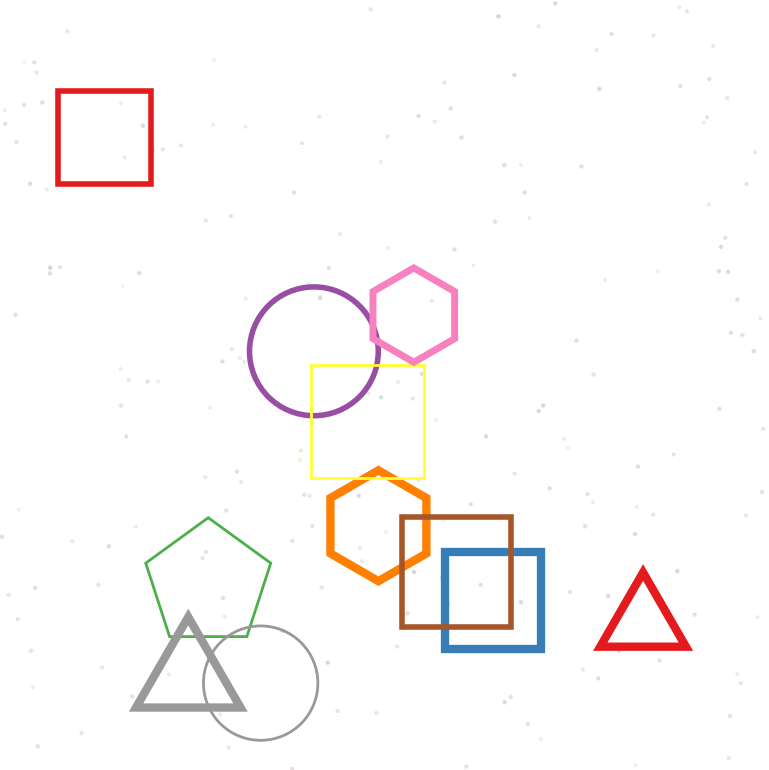[{"shape": "square", "thickness": 2, "radius": 0.3, "center": [0.136, 0.821]}, {"shape": "triangle", "thickness": 3, "radius": 0.32, "center": [0.835, 0.192]}, {"shape": "square", "thickness": 3, "radius": 0.31, "center": [0.64, 0.221]}, {"shape": "pentagon", "thickness": 1, "radius": 0.43, "center": [0.27, 0.242]}, {"shape": "circle", "thickness": 2, "radius": 0.42, "center": [0.408, 0.544]}, {"shape": "hexagon", "thickness": 3, "radius": 0.36, "center": [0.491, 0.317]}, {"shape": "square", "thickness": 1, "radius": 0.37, "center": [0.478, 0.452]}, {"shape": "square", "thickness": 2, "radius": 0.36, "center": [0.593, 0.257]}, {"shape": "hexagon", "thickness": 2.5, "radius": 0.31, "center": [0.537, 0.591]}, {"shape": "triangle", "thickness": 3, "radius": 0.39, "center": [0.245, 0.12]}, {"shape": "circle", "thickness": 1, "radius": 0.37, "center": [0.339, 0.113]}]